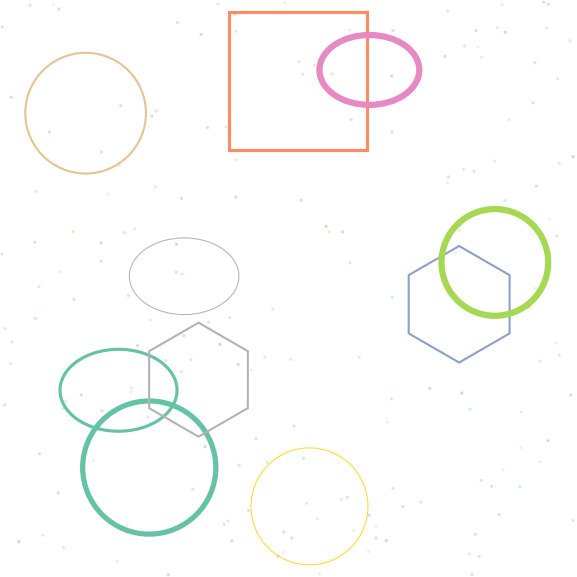[{"shape": "oval", "thickness": 1.5, "radius": 0.51, "center": [0.205, 0.323]}, {"shape": "circle", "thickness": 2.5, "radius": 0.58, "center": [0.258, 0.19]}, {"shape": "square", "thickness": 1.5, "radius": 0.6, "center": [0.516, 0.859]}, {"shape": "hexagon", "thickness": 1, "radius": 0.5, "center": [0.795, 0.472]}, {"shape": "oval", "thickness": 3, "radius": 0.43, "center": [0.64, 0.878]}, {"shape": "circle", "thickness": 3, "radius": 0.46, "center": [0.857, 0.545]}, {"shape": "circle", "thickness": 0.5, "radius": 0.51, "center": [0.536, 0.122]}, {"shape": "circle", "thickness": 1, "radius": 0.52, "center": [0.148, 0.803]}, {"shape": "hexagon", "thickness": 1, "radius": 0.49, "center": [0.344, 0.342]}, {"shape": "oval", "thickness": 0.5, "radius": 0.47, "center": [0.319, 0.521]}]